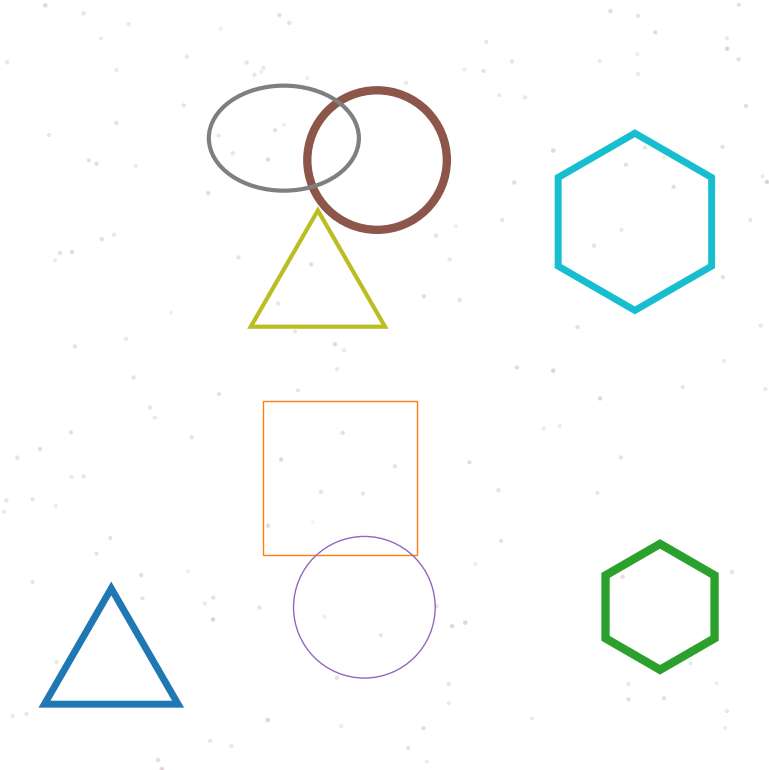[{"shape": "triangle", "thickness": 2.5, "radius": 0.5, "center": [0.144, 0.136]}, {"shape": "square", "thickness": 0.5, "radius": 0.5, "center": [0.441, 0.379]}, {"shape": "hexagon", "thickness": 3, "radius": 0.41, "center": [0.857, 0.212]}, {"shape": "circle", "thickness": 0.5, "radius": 0.46, "center": [0.473, 0.211]}, {"shape": "circle", "thickness": 3, "radius": 0.45, "center": [0.49, 0.792]}, {"shape": "oval", "thickness": 1.5, "radius": 0.49, "center": [0.369, 0.821]}, {"shape": "triangle", "thickness": 1.5, "radius": 0.5, "center": [0.413, 0.626]}, {"shape": "hexagon", "thickness": 2.5, "radius": 0.58, "center": [0.825, 0.712]}]